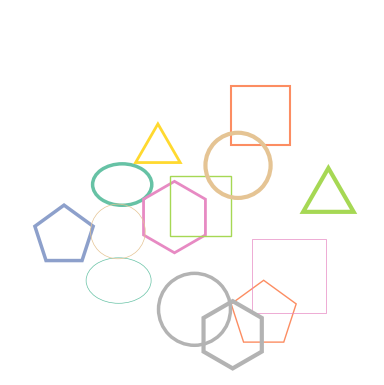[{"shape": "oval", "thickness": 2.5, "radius": 0.38, "center": [0.317, 0.521]}, {"shape": "oval", "thickness": 0.5, "radius": 0.42, "center": [0.308, 0.271]}, {"shape": "pentagon", "thickness": 1, "radius": 0.44, "center": [0.685, 0.183]}, {"shape": "square", "thickness": 1.5, "radius": 0.38, "center": [0.676, 0.7]}, {"shape": "pentagon", "thickness": 2.5, "radius": 0.4, "center": [0.166, 0.388]}, {"shape": "hexagon", "thickness": 2, "radius": 0.46, "center": [0.453, 0.436]}, {"shape": "square", "thickness": 0.5, "radius": 0.48, "center": [0.751, 0.284]}, {"shape": "triangle", "thickness": 3, "radius": 0.38, "center": [0.853, 0.488]}, {"shape": "square", "thickness": 1, "radius": 0.39, "center": [0.521, 0.465]}, {"shape": "triangle", "thickness": 2, "radius": 0.33, "center": [0.41, 0.611]}, {"shape": "circle", "thickness": 0.5, "radius": 0.36, "center": [0.306, 0.399]}, {"shape": "circle", "thickness": 3, "radius": 0.42, "center": [0.618, 0.571]}, {"shape": "hexagon", "thickness": 3, "radius": 0.44, "center": [0.604, 0.13]}, {"shape": "circle", "thickness": 2.5, "radius": 0.47, "center": [0.505, 0.197]}]